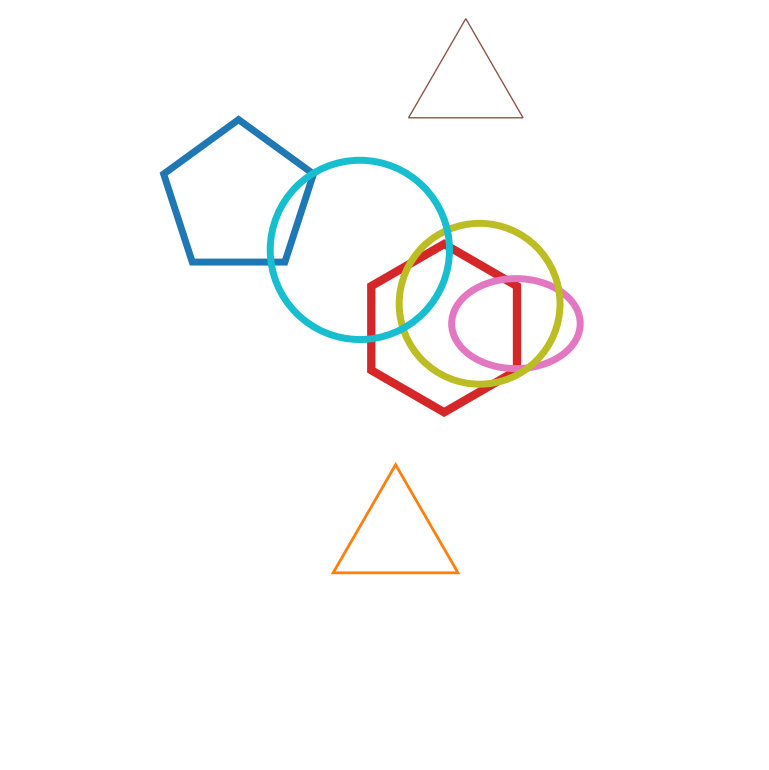[{"shape": "pentagon", "thickness": 2.5, "radius": 0.51, "center": [0.31, 0.742]}, {"shape": "triangle", "thickness": 1, "radius": 0.47, "center": [0.514, 0.303]}, {"shape": "hexagon", "thickness": 3, "radius": 0.55, "center": [0.577, 0.574]}, {"shape": "triangle", "thickness": 0.5, "radius": 0.43, "center": [0.605, 0.89]}, {"shape": "oval", "thickness": 2.5, "radius": 0.42, "center": [0.67, 0.58]}, {"shape": "circle", "thickness": 2.5, "radius": 0.52, "center": [0.623, 0.606]}, {"shape": "circle", "thickness": 2.5, "radius": 0.58, "center": [0.467, 0.675]}]